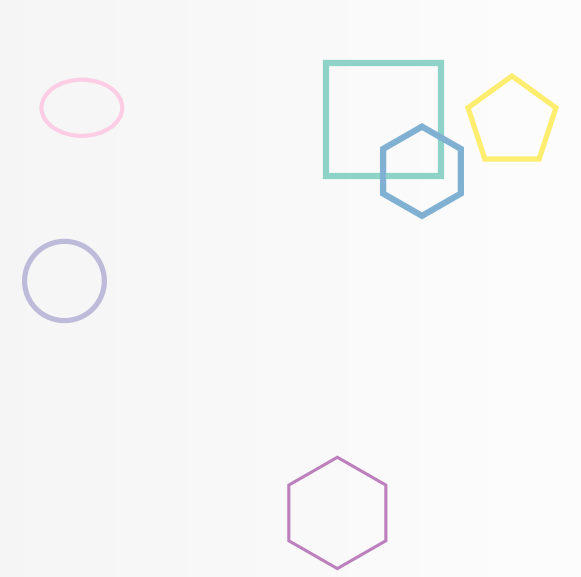[{"shape": "square", "thickness": 3, "radius": 0.49, "center": [0.659, 0.792]}, {"shape": "circle", "thickness": 2.5, "radius": 0.34, "center": [0.111, 0.513]}, {"shape": "hexagon", "thickness": 3, "radius": 0.39, "center": [0.726, 0.703]}, {"shape": "oval", "thickness": 2, "radius": 0.35, "center": [0.141, 0.813]}, {"shape": "hexagon", "thickness": 1.5, "radius": 0.48, "center": [0.58, 0.111]}, {"shape": "pentagon", "thickness": 2.5, "radius": 0.4, "center": [0.881, 0.788]}]